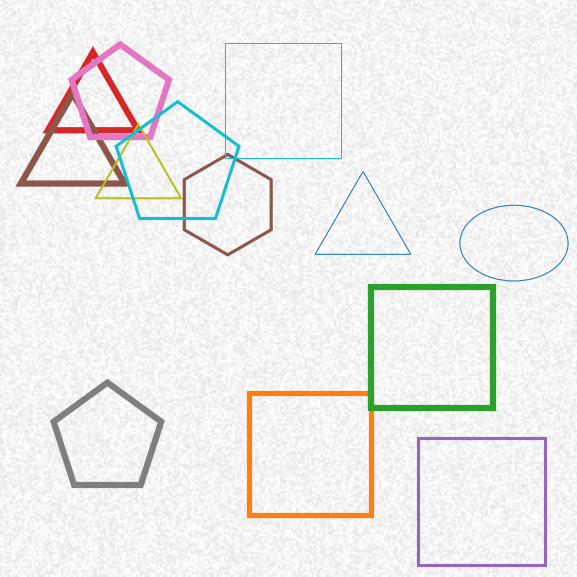[{"shape": "oval", "thickness": 0.5, "radius": 0.47, "center": [0.89, 0.578]}, {"shape": "triangle", "thickness": 0.5, "radius": 0.48, "center": [0.629, 0.607]}, {"shape": "square", "thickness": 2.5, "radius": 0.53, "center": [0.537, 0.212]}, {"shape": "square", "thickness": 3, "radius": 0.53, "center": [0.748, 0.398]}, {"shape": "triangle", "thickness": 3, "radius": 0.45, "center": [0.161, 0.819]}, {"shape": "square", "thickness": 1.5, "radius": 0.55, "center": [0.834, 0.131]}, {"shape": "hexagon", "thickness": 1.5, "radius": 0.43, "center": [0.394, 0.645]}, {"shape": "triangle", "thickness": 3, "radius": 0.52, "center": [0.126, 0.733]}, {"shape": "pentagon", "thickness": 3, "radius": 0.44, "center": [0.208, 0.834]}, {"shape": "pentagon", "thickness": 3, "radius": 0.49, "center": [0.186, 0.239]}, {"shape": "triangle", "thickness": 1, "radius": 0.43, "center": [0.24, 0.699]}, {"shape": "square", "thickness": 0.5, "radius": 0.5, "center": [0.49, 0.825]}, {"shape": "pentagon", "thickness": 1.5, "radius": 0.56, "center": [0.308, 0.711]}]